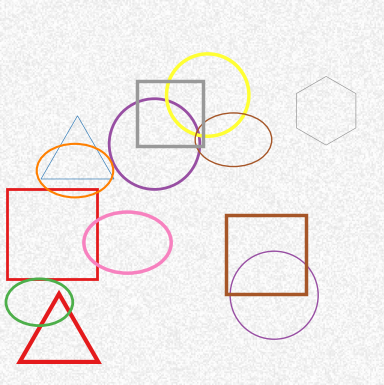[{"shape": "triangle", "thickness": 3, "radius": 0.59, "center": [0.153, 0.119]}, {"shape": "square", "thickness": 2, "radius": 0.59, "center": [0.136, 0.393]}, {"shape": "triangle", "thickness": 0.5, "radius": 0.55, "center": [0.201, 0.59]}, {"shape": "oval", "thickness": 2, "radius": 0.43, "center": [0.102, 0.215]}, {"shape": "circle", "thickness": 2, "radius": 0.59, "center": [0.401, 0.626]}, {"shape": "circle", "thickness": 1, "radius": 0.57, "center": [0.712, 0.233]}, {"shape": "oval", "thickness": 1.5, "radius": 0.5, "center": [0.195, 0.557]}, {"shape": "circle", "thickness": 2.5, "radius": 0.54, "center": [0.539, 0.753]}, {"shape": "oval", "thickness": 1, "radius": 0.5, "center": [0.606, 0.637]}, {"shape": "square", "thickness": 2.5, "radius": 0.51, "center": [0.691, 0.338]}, {"shape": "oval", "thickness": 2.5, "radius": 0.57, "center": [0.331, 0.37]}, {"shape": "hexagon", "thickness": 0.5, "radius": 0.45, "center": [0.847, 0.712]}, {"shape": "square", "thickness": 2.5, "radius": 0.42, "center": [0.442, 0.705]}]